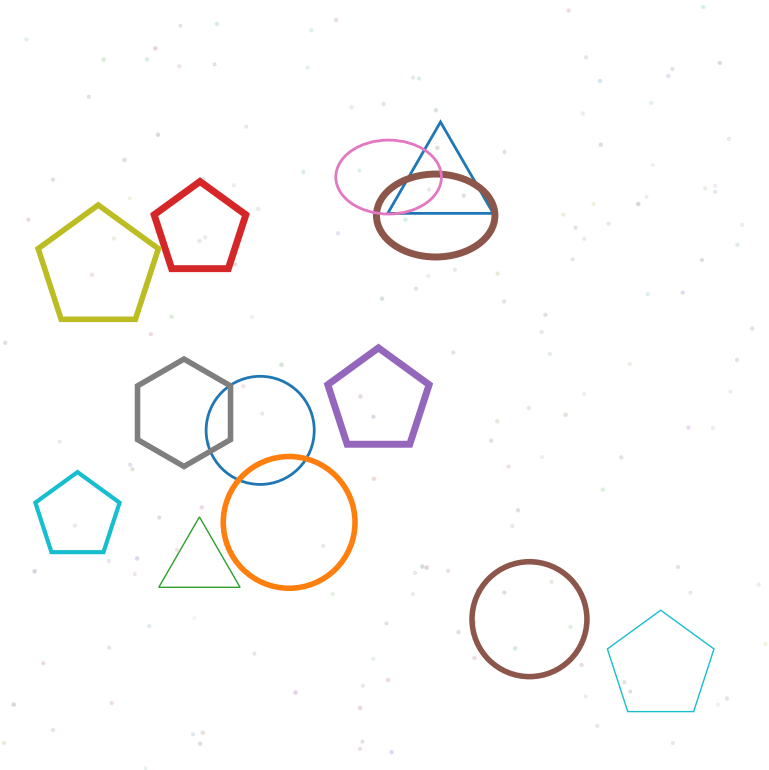[{"shape": "triangle", "thickness": 1, "radius": 0.4, "center": [0.572, 0.762]}, {"shape": "circle", "thickness": 1, "radius": 0.35, "center": [0.338, 0.441]}, {"shape": "circle", "thickness": 2, "radius": 0.43, "center": [0.376, 0.322]}, {"shape": "triangle", "thickness": 0.5, "radius": 0.3, "center": [0.259, 0.268]}, {"shape": "pentagon", "thickness": 2.5, "radius": 0.31, "center": [0.26, 0.702]}, {"shape": "pentagon", "thickness": 2.5, "radius": 0.35, "center": [0.491, 0.479]}, {"shape": "oval", "thickness": 2.5, "radius": 0.38, "center": [0.566, 0.72]}, {"shape": "circle", "thickness": 2, "radius": 0.37, "center": [0.688, 0.196]}, {"shape": "oval", "thickness": 1, "radius": 0.34, "center": [0.505, 0.77]}, {"shape": "hexagon", "thickness": 2, "radius": 0.35, "center": [0.239, 0.464]}, {"shape": "pentagon", "thickness": 2, "radius": 0.41, "center": [0.128, 0.652]}, {"shape": "pentagon", "thickness": 1.5, "radius": 0.29, "center": [0.101, 0.329]}, {"shape": "pentagon", "thickness": 0.5, "radius": 0.36, "center": [0.858, 0.135]}]